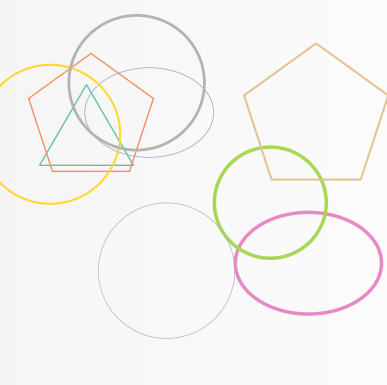[{"shape": "triangle", "thickness": 1, "radius": 0.7, "center": [0.223, 0.641]}, {"shape": "pentagon", "thickness": 1, "radius": 0.85, "center": [0.235, 0.692]}, {"shape": "oval", "thickness": 0.5, "radius": 0.83, "center": [0.385, 0.708]}, {"shape": "oval", "thickness": 2.5, "radius": 0.94, "center": [0.796, 0.316]}, {"shape": "circle", "thickness": 2.5, "radius": 0.72, "center": [0.698, 0.474]}, {"shape": "circle", "thickness": 1.5, "radius": 0.9, "center": [0.13, 0.651]}, {"shape": "pentagon", "thickness": 1.5, "radius": 0.98, "center": [0.816, 0.692]}, {"shape": "circle", "thickness": 0.5, "radius": 0.88, "center": [0.43, 0.297]}, {"shape": "circle", "thickness": 2, "radius": 0.87, "center": [0.353, 0.785]}]